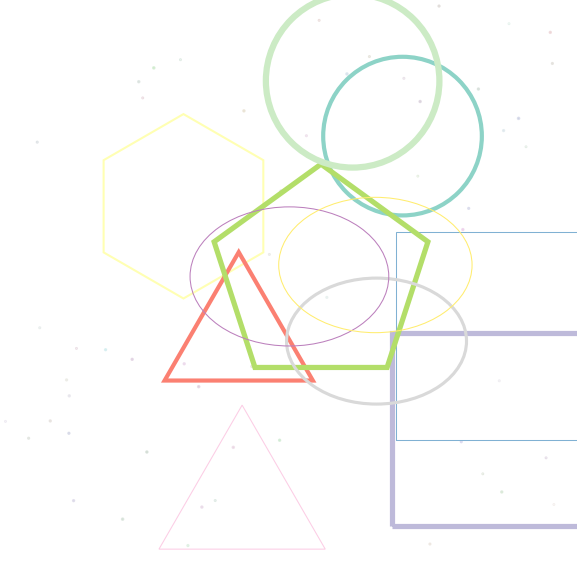[{"shape": "circle", "thickness": 2, "radius": 0.69, "center": [0.697, 0.763]}, {"shape": "hexagon", "thickness": 1, "radius": 0.8, "center": [0.318, 0.642]}, {"shape": "square", "thickness": 2.5, "radius": 0.83, "center": [0.845, 0.255]}, {"shape": "triangle", "thickness": 2, "radius": 0.74, "center": [0.413, 0.414]}, {"shape": "square", "thickness": 0.5, "radius": 0.9, "center": [0.866, 0.417]}, {"shape": "pentagon", "thickness": 2.5, "radius": 0.97, "center": [0.556, 0.52]}, {"shape": "triangle", "thickness": 0.5, "radius": 0.83, "center": [0.419, 0.131]}, {"shape": "oval", "thickness": 1.5, "radius": 0.78, "center": [0.652, 0.409]}, {"shape": "oval", "thickness": 0.5, "radius": 0.86, "center": [0.501, 0.52]}, {"shape": "circle", "thickness": 3, "radius": 0.75, "center": [0.611, 0.859]}, {"shape": "oval", "thickness": 0.5, "radius": 0.84, "center": [0.65, 0.54]}]